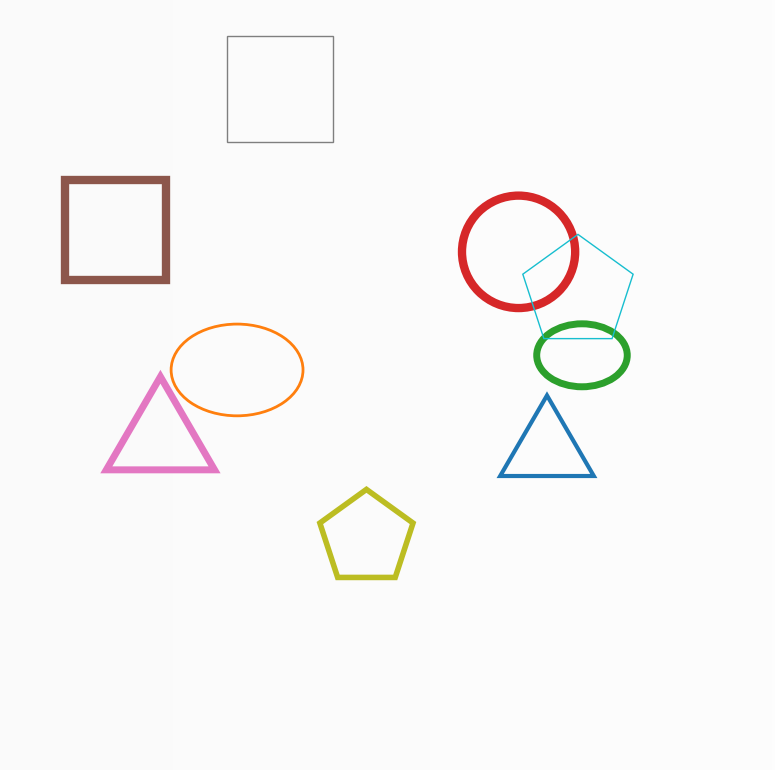[{"shape": "triangle", "thickness": 1.5, "radius": 0.35, "center": [0.706, 0.417]}, {"shape": "oval", "thickness": 1, "radius": 0.43, "center": [0.306, 0.52]}, {"shape": "oval", "thickness": 2.5, "radius": 0.29, "center": [0.751, 0.539]}, {"shape": "circle", "thickness": 3, "radius": 0.37, "center": [0.669, 0.673]}, {"shape": "square", "thickness": 3, "radius": 0.33, "center": [0.149, 0.701]}, {"shape": "triangle", "thickness": 2.5, "radius": 0.4, "center": [0.207, 0.43]}, {"shape": "square", "thickness": 0.5, "radius": 0.34, "center": [0.361, 0.884]}, {"shape": "pentagon", "thickness": 2, "radius": 0.32, "center": [0.473, 0.301]}, {"shape": "pentagon", "thickness": 0.5, "radius": 0.37, "center": [0.746, 0.621]}]